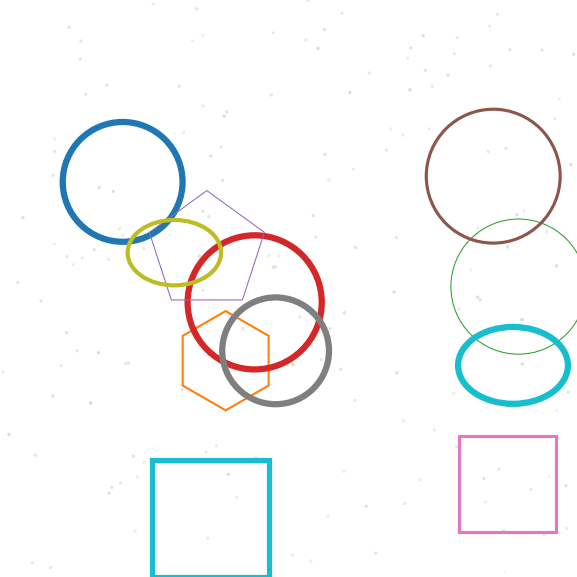[{"shape": "circle", "thickness": 3, "radius": 0.52, "center": [0.212, 0.684]}, {"shape": "hexagon", "thickness": 1, "radius": 0.43, "center": [0.391, 0.375]}, {"shape": "circle", "thickness": 0.5, "radius": 0.58, "center": [0.898, 0.503]}, {"shape": "circle", "thickness": 3, "radius": 0.58, "center": [0.441, 0.476]}, {"shape": "pentagon", "thickness": 0.5, "radius": 0.52, "center": [0.358, 0.564]}, {"shape": "circle", "thickness": 1.5, "radius": 0.58, "center": [0.854, 0.694]}, {"shape": "square", "thickness": 1.5, "radius": 0.42, "center": [0.879, 0.161]}, {"shape": "circle", "thickness": 3, "radius": 0.46, "center": [0.477, 0.392]}, {"shape": "oval", "thickness": 2, "radius": 0.4, "center": [0.302, 0.562]}, {"shape": "oval", "thickness": 3, "radius": 0.48, "center": [0.888, 0.366]}, {"shape": "square", "thickness": 2.5, "radius": 0.51, "center": [0.364, 0.101]}]